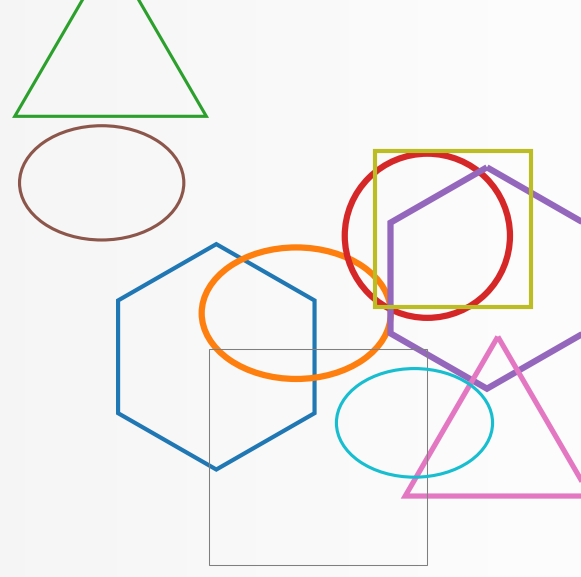[{"shape": "hexagon", "thickness": 2, "radius": 0.98, "center": [0.372, 0.381]}, {"shape": "oval", "thickness": 3, "radius": 0.81, "center": [0.51, 0.457]}, {"shape": "triangle", "thickness": 1.5, "radius": 0.95, "center": [0.19, 0.893]}, {"shape": "circle", "thickness": 3, "radius": 0.71, "center": [0.735, 0.591]}, {"shape": "hexagon", "thickness": 3, "radius": 0.96, "center": [0.838, 0.518]}, {"shape": "oval", "thickness": 1.5, "radius": 0.71, "center": [0.175, 0.683]}, {"shape": "triangle", "thickness": 2.5, "radius": 0.92, "center": [0.856, 0.232]}, {"shape": "square", "thickness": 0.5, "radius": 0.94, "center": [0.547, 0.208]}, {"shape": "square", "thickness": 2, "radius": 0.67, "center": [0.78, 0.602]}, {"shape": "oval", "thickness": 1.5, "radius": 0.67, "center": [0.713, 0.267]}]